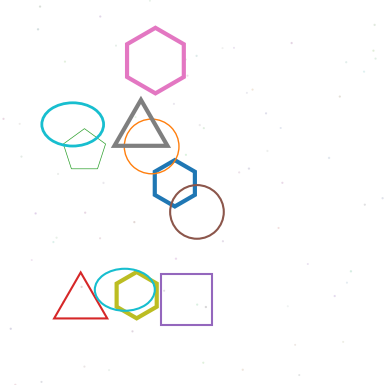[{"shape": "hexagon", "thickness": 3, "radius": 0.3, "center": [0.454, 0.524]}, {"shape": "circle", "thickness": 1, "radius": 0.35, "center": [0.394, 0.62]}, {"shape": "pentagon", "thickness": 0.5, "radius": 0.29, "center": [0.219, 0.608]}, {"shape": "triangle", "thickness": 1.5, "radius": 0.4, "center": [0.21, 0.213]}, {"shape": "square", "thickness": 1.5, "radius": 0.33, "center": [0.484, 0.223]}, {"shape": "circle", "thickness": 1.5, "radius": 0.35, "center": [0.512, 0.45]}, {"shape": "hexagon", "thickness": 3, "radius": 0.43, "center": [0.404, 0.843]}, {"shape": "triangle", "thickness": 3, "radius": 0.4, "center": [0.366, 0.661]}, {"shape": "hexagon", "thickness": 3, "radius": 0.3, "center": [0.355, 0.233]}, {"shape": "oval", "thickness": 2, "radius": 0.4, "center": [0.189, 0.677]}, {"shape": "oval", "thickness": 1.5, "radius": 0.39, "center": [0.324, 0.247]}]